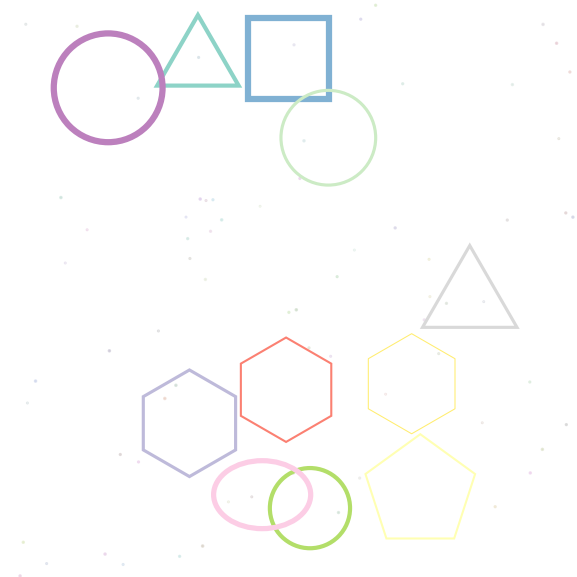[{"shape": "triangle", "thickness": 2, "radius": 0.41, "center": [0.343, 0.892]}, {"shape": "pentagon", "thickness": 1, "radius": 0.5, "center": [0.728, 0.147]}, {"shape": "hexagon", "thickness": 1.5, "radius": 0.46, "center": [0.328, 0.266]}, {"shape": "hexagon", "thickness": 1, "radius": 0.45, "center": [0.495, 0.324]}, {"shape": "square", "thickness": 3, "radius": 0.35, "center": [0.499, 0.898]}, {"shape": "circle", "thickness": 2, "radius": 0.35, "center": [0.537, 0.119]}, {"shape": "oval", "thickness": 2.5, "radius": 0.42, "center": [0.454, 0.143]}, {"shape": "triangle", "thickness": 1.5, "radius": 0.47, "center": [0.813, 0.48]}, {"shape": "circle", "thickness": 3, "radius": 0.47, "center": [0.187, 0.847]}, {"shape": "circle", "thickness": 1.5, "radius": 0.41, "center": [0.569, 0.761]}, {"shape": "hexagon", "thickness": 0.5, "radius": 0.43, "center": [0.713, 0.335]}]